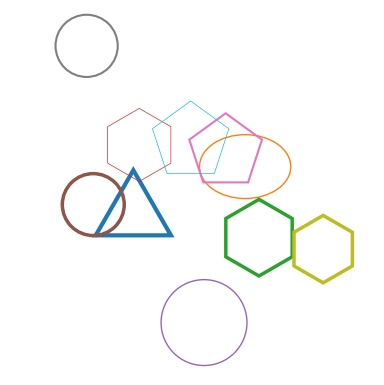[{"shape": "triangle", "thickness": 3, "radius": 0.56, "center": [0.346, 0.445]}, {"shape": "oval", "thickness": 1, "radius": 0.59, "center": [0.637, 0.567]}, {"shape": "hexagon", "thickness": 2.5, "radius": 0.5, "center": [0.673, 0.383]}, {"shape": "hexagon", "thickness": 0.5, "radius": 0.47, "center": [0.362, 0.624]}, {"shape": "circle", "thickness": 1, "radius": 0.56, "center": [0.53, 0.162]}, {"shape": "circle", "thickness": 2.5, "radius": 0.4, "center": [0.242, 0.469]}, {"shape": "pentagon", "thickness": 1.5, "radius": 0.5, "center": [0.586, 0.607]}, {"shape": "circle", "thickness": 1.5, "radius": 0.4, "center": [0.225, 0.881]}, {"shape": "hexagon", "thickness": 2.5, "radius": 0.44, "center": [0.839, 0.353]}, {"shape": "pentagon", "thickness": 0.5, "radius": 0.52, "center": [0.495, 0.633]}]